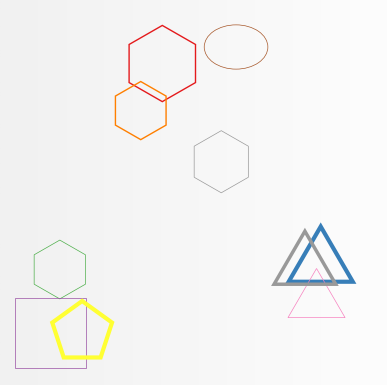[{"shape": "hexagon", "thickness": 1, "radius": 0.49, "center": [0.419, 0.835]}, {"shape": "triangle", "thickness": 3, "radius": 0.48, "center": [0.828, 0.316]}, {"shape": "hexagon", "thickness": 0.5, "radius": 0.38, "center": [0.154, 0.3]}, {"shape": "square", "thickness": 0.5, "radius": 0.46, "center": [0.131, 0.135]}, {"shape": "hexagon", "thickness": 1, "radius": 0.38, "center": [0.363, 0.713]}, {"shape": "pentagon", "thickness": 3, "radius": 0.41, "center": [0.212, 0.137]}, {"shape": "oval", "thickness": 0.5, "radius": 0.41, "center": [0.609, 0.878]}, {"shape": "triangle", "thickness": 0.5, "radius": 0.43, "center": [0.817, 0.218]}, {"shape": "triangle", "thickness": 2.5, "radius": 0.46, "center": [0.787, 0.308]}, {"shape": "hexagon", "thickness": 0.5, "radius": 0.4, "center": [0.571, 0.58]}]